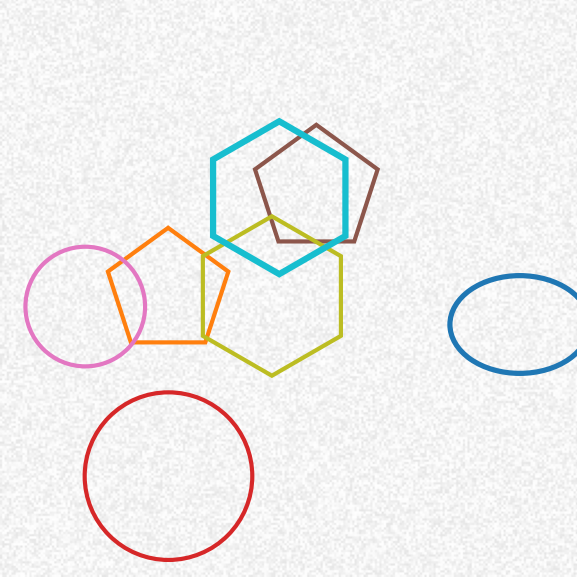[{"shape": "oval", "thickness": 2.5, "radius": 0.6, "center": [0.9, 0.437]}, {"shape": "pentagon", "thickness": 2, "radius": 0.55, "center": [0.291, 0.495]}, {"shape": "circle", "thickness": 2, "radius": 0.73, "center": [0.292, 0.175]}, {"shape": "pentagon", "thickness": 2, "radius": 0.56, "center": [0.548, 0.671]}, {"shape": "circle", "thickness": 2, "radius": 0.52, "center": [0.148, 0.468]}, {"shape": "hexagon", "thickness": 2, "radius": 0.69, "center": [0.471, 0.487]}, {"shape": "hexagon", "thickness": 3, "radius": 0.66, "center": [0.484, 0.657]}]